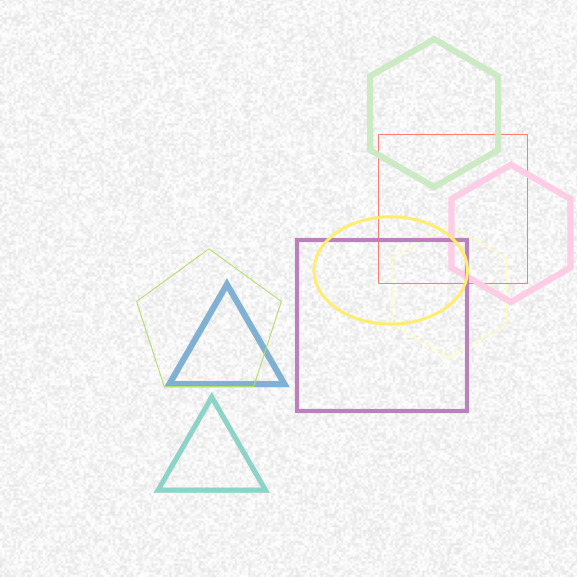[{"shape": "triangle", "thickness": 2.5, "radius": 0.54, "center": [0.367, 0.204]}, {"shape": "hexagon", "thickness": 0.5, "radius": 0.57, "center": [0.778, 0.495]}, {"shape": "square", "thickness": 0.5, "radius": 0.65, "center": [0.783, 0.638]}, {"shape": "triangle", "thickness": 3, "radius": 0.58, "center": [0.393, 0.392]}, {"shape": "pentagon", "thickness": 0.5, "radius": 0.66, "center": [0.362, 0.436]}, {"shape": "hexagon", "thickness": 3, "radius": 0.59, "center": [0.885, 0.595]}, {"shape": "square", "thickness": 2, "radius": 0.74, "center": [0.661, 0.435]}, {"shape": "hexagon", "thickness": 3, "radius": 0.64, "center": [0.752, 0.803]}, {"shape": "oval", "thickness": 1.5, "radius": 0.66, "center": [0.677, 0.531]}]